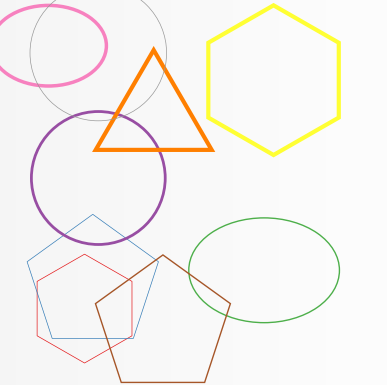[{"shape": "hexagon", "thickness": 0.5, "radius": 0.71, "center": [0.218, 0.198]}, {"shape": "pentagon", "thickness": 0.5, "radius": 0.89, "center": [0.239, 0.265]}, {"shape": "oval", "thickness": 1, "radius": 0.97, "center": [0.682, 0.298]}, {"shape": "circle", "thickness": 2, "radius": 0.86, "center": [0.254, 0.538]}, {"shape": "triangle", "thickness": 3, "radius": 0.86, "center": [0.397, 0.697]}, {"shape": "hexagon", "thickness": 3, "radius": 0.97, "center": [0.706, 0.792]}, {"shape": "pentagon", "thickness": 1, "radius": 0.92, "center": [0.42, 0.155]}, {"shape": "oval", "thickness": 2.5, "radius": 0.75, "center": [0.125, 0.881]}, {"shape": "circle", "thickness": 0.5, "radius": 0.88, "center": [0.254, 0.862]}]